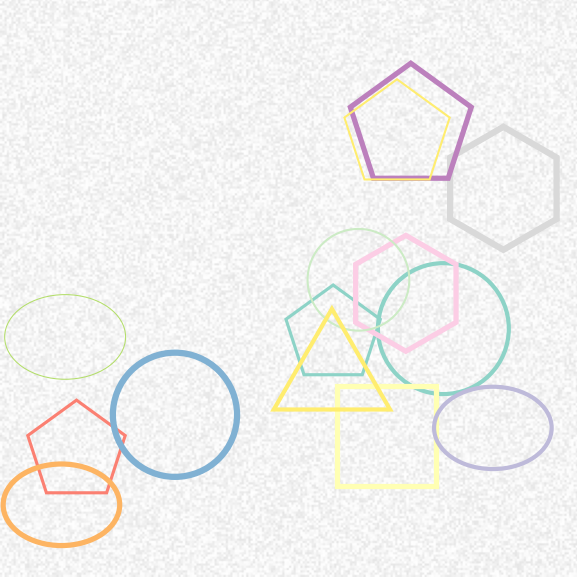[{"shape": "pentagon", "thickness": 1.5, "radius": 0.43, "center": [0.577, 0.42]}, {"shape": "circle", "thickness": 2, "radius": 0.57, "center": [0.768, 0.43]}, {"shape": "square", "thickness": 2.5, "radius": 0.43, "center": [0.669, 0.244]}, {"shape": "oval", "thickness": 2, "radius": 0.51, "center": [0.853, 0.258]}, {"shape": "pentagon", "thickness": 1.5, "radius": 0.44, "center": [0.132, 0.218]}, {"shape": "circle", "thickness": 3, "radius": 0.54, "center": [0.303, 0.281]}, {"shape": "oval", "thickness": 2.5, "radius": 0.5, "center": [0.106, 0.125]}, {"shape": "oval", "thickness": 0.5, "radius": 0.52, "center": [0.113, 0.416]}, {"shape": "hexagon", "thickness": 2.5, "radius": 0.5, "center": [0.703, 0.491]}, {"shape": "hexagon", "thickness": 3, "radius": 0.53, "center": [0.872, 0.673]}, {"shape": "pentagon", "thickness": 2.5, "radius": 0.55, "center": [0.711, 0.78]}, {"shape": "circle", "thickness": 1, "radius": 0.44, "center": [0.621, 0.515]}, {"shape": "triangle", "thickness": 2, "radius": 0.58, "center": [0.575, 0.348]}, {"shape": "pentagon", "thickness": 1, "radius": 0.48, "center": [0.688, 0.766]}]